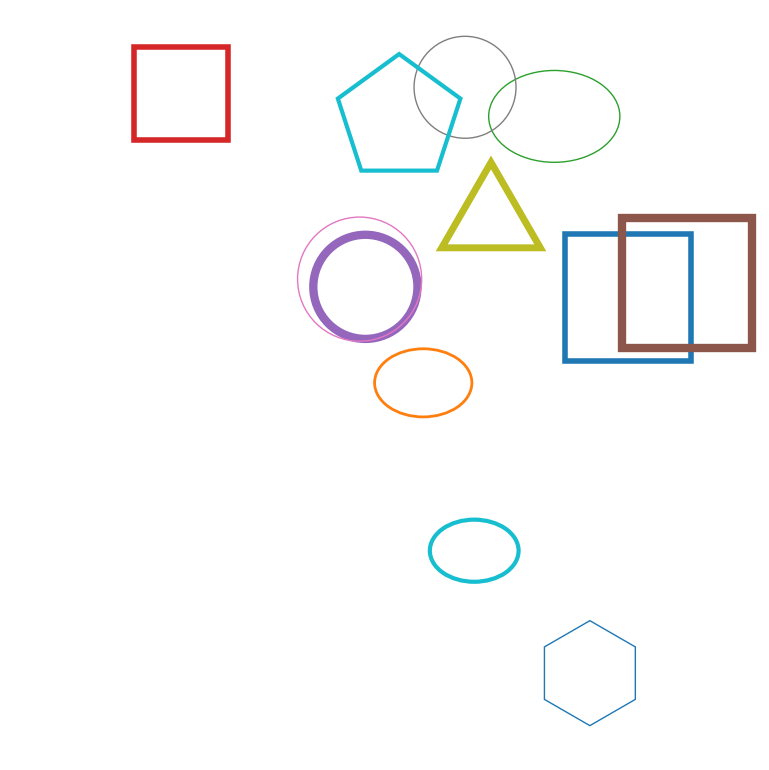[{"shape": "square", "thickness": 2, "radius": 0.41, "center": [0.815, 0.614]}, {"shape": "hexagon", "thickness": 0.5, "radius": 0.34, "center": [0.766, 0.126]}, {"shape": "oval", "thickness": 1, "radius": 0.32, "center": [0.55, 0.503]}, {"shape": "oval", "thickness": 0.5, "radius": 0.43, "center": [0.72, 0.849]}, {"shape": "square", "thickness": 2, "radius": 0.3, "center": [0.235, 0.879]}, {"shape": "circle", "thickness": 3, "radius": 0.34, "center": [0.475, 0.627]}, {"shape": "square", "thickness": 3, "radius": 0.42, "center": [0.892, 0.633]}, {"shape": "circle", "thickness": 0.5, "radius": 0.4, "center": [0.467, 0.637]}, {"shape": "circle", "thickness": 0.5, "radius": 0.33, "center": [0.604, 0.887]}, {"shape": "triangle", "thickness": 2.5, "radius": 0.37, "center": [0.638, 0.715]}, {"shape": "pentagon", "thickness": 1.5, "radius": 0.42, "center": [0.518, 0.846]}, {"shape": "oval", "thickness": 1.5, "radius": 0.29, "center": [0.616, 0.285]}]